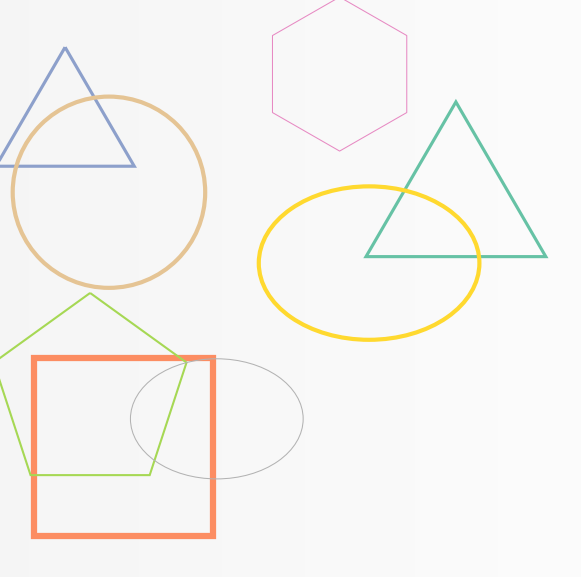[{"shape": "triangle", "thickness": 1.5, "radius": 0.89, "center": [0.784, 0.644]}, {"shape": "square", "thickness": 3, "radius": 0.77, "center": [0.212, 0.226]}, {"shape": "triangle", "thickness": 1.5, "radius": 0.69, "center": [0.112, 0.78]}, {"shape": "hexagon", "thickness": 0.5, "radius": 0.67, "center": [0.584, 0.871]}, {"shape": "pentagon", "thickness": 1, "radius": 0.87, "center": [0.155, 0.317]}, {"shape": "oval", "thickness": 2, "radius": 0.95, "center": [0.635, 0.544]}, {"shape": "circle", "thickness": 2, "radius": 0.83, "center": [0.187, 0.666]}, {"shape": "oval", "thickness": 0.5, "radius": 0.74, "center": [0.373, 0.274]}]